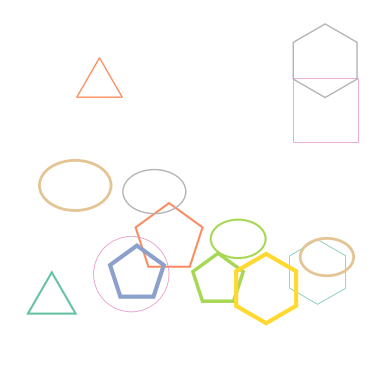[{"shape": "hexagon", "thickness": 0.5, "radius": 0.42, "center": [0.825, 0.294]}, {"shape": "triangle", "thickness": 1.5, "radius": 0.36, "center": [0.134, 0.221]}, {"shape": "triangle", "thickness": 1, "radius": 0.34, "center": [0.258, 0.782]}, {"shape": "pentagon", "thickness": 1.5, "radius": 0.46, "center": [0.439, 0.381]}, {"shape": "pentagon", "thickness": 3, "radius": 0.37, "center": [0.356, 0.289]}, {"shape": "square", "thickness": 0.5, "radius": 0.42, "center": [0.845, 0.715]}, {"shape": "circle", "thickness": 0.5, "radius": 0.49, "center": [0.341, 0.288]}, {"shape": "pentagon", "thickness": 2.5, "radius": 0.34, "center": [0.566, 0.273]}, {"shape": "oval", "thickness": 1.5, "radius": 0.36, "center": [0.619, 0.38]}, {"shape": "hexagon", "thickness": 3, "radius": 0.45, "center": [0.691, 0.251]}, {"shape": "oval", "thickness": 2, "radius": 0.35, "center": [0.849, 0.332]}, {"shape": "oval", "thickness": 2, "radius": 0.47, "center": [0.195, 0.518]}, {"shape": "hexagon", "thickness": 1, "radius": 0.48, "center": [0.845, 0.842]}, {"shape": "oval", "thickness": 1, "radius": 0.41, "center": [0.401, 0.502]}]